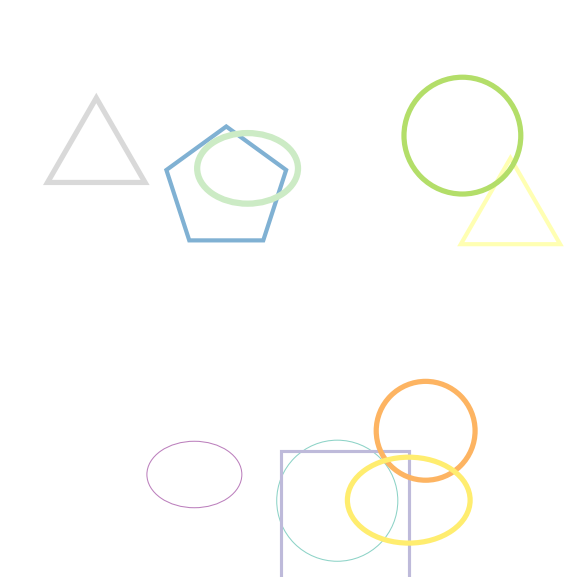[{"shape": "circle", "thickness": 0.5, "radius": 0.52, "center": [0.584, 0.132]}, {"shape": "triangle", "thickness": 2, "radius": 0.5, "center": [0.884, 0.626]}, {"shape": "square", "thickness": 1.5, "radius": 0.56, "center": [0.597, 0.107]}, {"shape": "pentagon", "thickness": 2, "radius": 0.55, "center": [0.392, 0.671]}, {"shape": "circle", "thickness": 2.5, "radius": 0.43, "center": [0.737, 0.253]}, {"shape": "circle", "thickness": 2.5, "radius": 0.51, "center": [0.801, 0.764]}, {"shape": "triangle", "thickness": 2.5, "radius": 0.49, "center": [0.167, 0.732]}, {"shape": "oval", "thickness": 0.5, "radius": 0.41, "center": [0.337, 0.177]}, {"shape": "oval", "thickness": 3, "radius": 0.44, "center": [0.429, 0.708]}, {"shape": "oval", "thickness": 2.5, "radius": 0.53, "center": [0.708, 0.133]}]